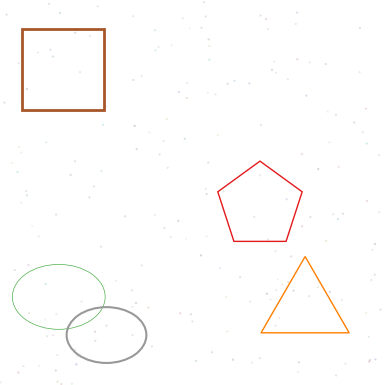[{"shape": "pentagon", "thickness": 1, "radius": 0.58, "center": [0.675, 0.466]}, {"shape": "oval", "thickness": 0.5, "radius": 0.6, "center": [0.153, 0.229]}, {"shape": "triangle", "thickness": 1, "radius": 0.66, "center": [0.793, 0.202]}, {"shape": "square", "thickness": 2, "radius": 0.53, "center": [0.163, 0.82]}, {"shape": "oval", "thickness": 1.5, "radius": 0.52, "center": [0.277, 0.13]}]